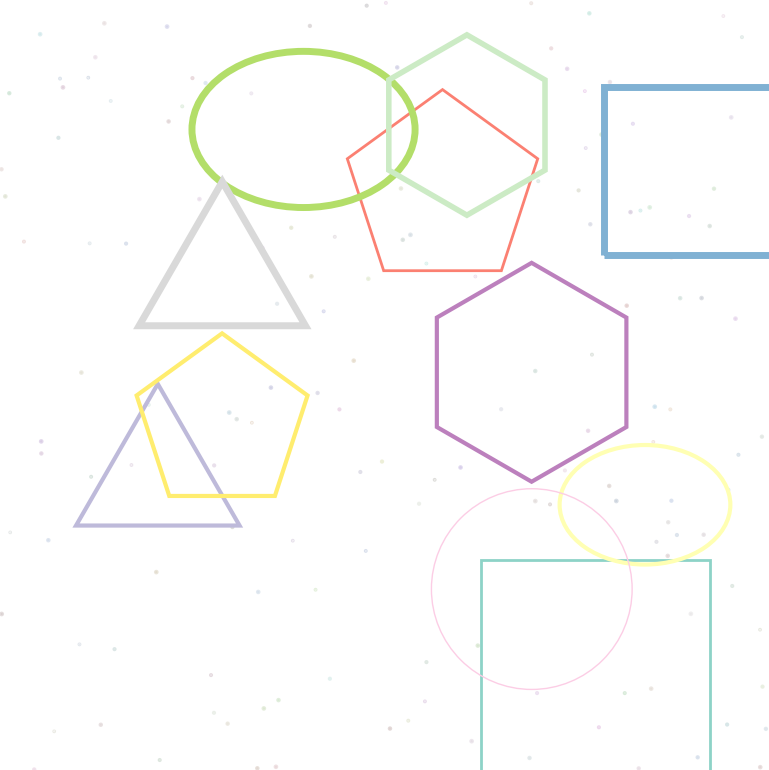[{"shape": "square", "thickness": 1, "radius": 0.74, "center": [0.773, 0.124]}, {"shape": "oval", "thickness": 1.5, "radius": 0.55, "center": [0.838, 0.344]}, {"shape": "triangle", "thickness": 1.5, "radius": 0.61, "center": [0.205, 0.379]}, {"shape": "pentagon", "thickness": 1, "radius": 0.65, "center": [0.575, 0.754]}, {"shape": "square", "thickness": 2.5, "radius": 0.54, "center": [0.893, 0.778]}, {"shape": "oval", "thickness": 2.5, "radius": 0.72, "center": [0.394, 0.832]}, {"shape": "circle", "thickness": 0.5, "radius": 0.65, "center": [0.691, 0.235]}, {"shape": "triangle", "thickness": 2.5, "radius": 0.62, "center": [0.289, 0.639]}, {"shape": "hexagon", "thickness": 1.5, "radius": 0.71, "center": [0.69, 0.517]}, {"shape": "hexagon", "thickness": 2, "radius": 0.59, "center": [0.606, 0.838]}, {"shape": "pentagon", "thickness": 1.5, "radius": 0.58, "center": [0.288, 0.45]}]